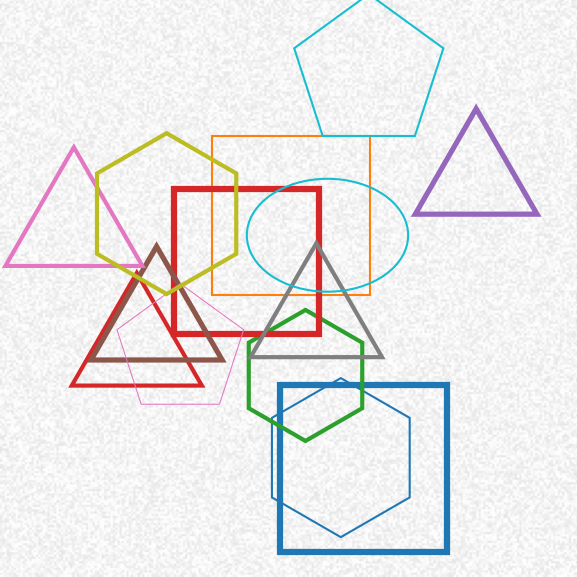[{"shape": "square", "thickness": 3, "radius": 0.72, "center": [0.63, 0.188]}, {"shape": "hexagon", "thickness": 1, "radius": 0.69, "center": [0.59, 0.207]}, {"shape": "square", "thickness": 1, "radius": 0.69, "center": [0.504, 0.626]}, {"shape": "hexagon", "thickness": 2, "radius": 0.57, "center": [0.529, 0.349]}, {"shape": "square", "thickness": 3, "radius": 0.63, "center": [0.427, 0.546]}, {"shape": "triangle", "thickness": 2, "radius": 0.65, "center": [0.237, 0.396]}, {"shape": "triangle", "thickness": 2.5, "radius": 0.61, "center": [0.824, 0.689]}, {"shape": "triangle", "thickness": 2.5, "radius": 0.66, "center": [0.271, 0.441]}, {"shape": "triangle", "thickness": 2, "radius": 0.68, "center": [0.128, 0.607]}, {"shape": "pentagon", "thickness": 0.5, "radius": 0.58, "center": [0.312, 0.393]}, {"shape": "triangle", "thickness": 2, "radius": 0.66, "center": [0.548, 0.446]}, {"shape": "hexagon", "thickness": 2, "radius": 0.7, "center": [0.289, 0.629]}, {"shape": "oval", "thickness": 1, "radius": 0.7, "center": [0.567, 0.592]}, {"shape": "pentagon", "thickness": 1, "radius": 0.68, "center": [0.639, 0.874]}]